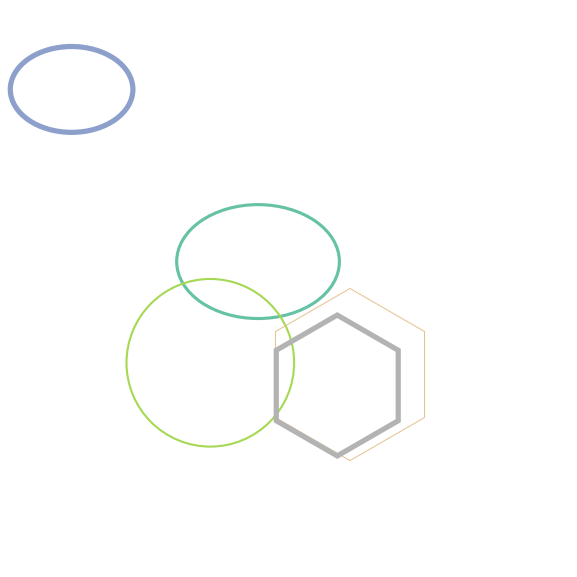[{"shape": "oval", "thickness": 1.5, "radius": 0.7, "center": [0.447, 0.546]}, {"shape": "oval", "thickness": 2.5, "radius": 0.53, "center": [0.124, 0.844]}, {"shape": "circle", "thickness": 1, "radius": 0.73, "center": [0.364, 0.371]}, {"shape": "hexagon", "thickness": 0.5, "radius": 0.75, "center": [0.606, 0.351]}, {"shape": "hexagon", "thickness": 2.5, "radius": 0.61, "center": [0.584, 0.332]}]